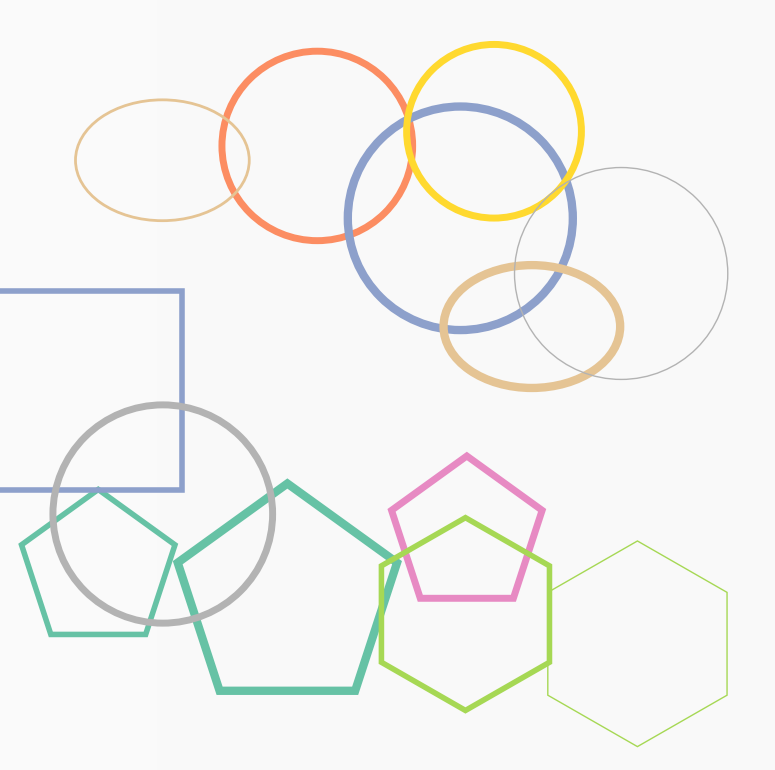[{"shape": "pentagon", "thickness": 2, "radius": 0.52, "center": [0.127, 0.26]}, {"shape": "pentagon", "thickness": 3, "radius": 0.74, "center": [0.371, 0.223]}, {"shape": "circle", "thickness": 2.5, "radius": 0.62, "center": [0.409, 0.81]}, {"shape": "circle", "thickness": 3, "radius": 0.73, "center": [0.594, 0.716]}, {"shape": "square", "thickness": 2, "radius": 0.65, "center": [0.105, 0.493]}, {"shape": "pentagon", "thickness": 2.5, "radius": 0.51, "center": [0.602, 0.306]}, {"shape": "hexagon", "thickness": 0.5, "radius": 0.67, "center": [0.822, 0.164]}, {"shape": "hexagon", "thickness": 2, "radius": 0.63, "center": [0.601, 0.203]}, {"shape": "circle", "thickness": 2.5, "radius": 0.56, "center": [0.637, 0.83]}, {"shape": "oval", "thickness": 1, "radius": 0.56, "center": [0.21, 0.792]}, {"shape": "oval", "thickness": 3, "radius": 0.57, "center": [0.686, 0.576]}, {"shape": "circle", "thickness": 2.5, "radius": 0.71, "center": [0.21, 0.332]}, {"shape": "circle", "thickness": 0.5, "radius": 0.69, "center": [0.801, 0.645]}]